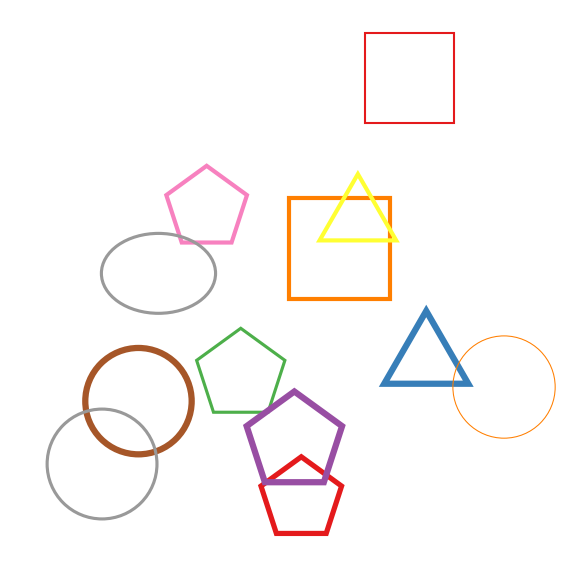[{"shape": "pentagon", "thickness": 2.5, "radius": 0.37, "center": [0.522, 0.135]}, {"shape": "square", "thickness": 1, "radius": 0.39, "center": [0.709, 0.864]}, {"shape": "triangle", "thickness": 3, "radius": 0.42, "center": [0.738, 0.377]}, {"shape": "pentagon", "thickness": 1.5, "radius": 0.4, "center": [0.417, 0.35]}, {"shape": "pentagon", "thickness": 3, "radius": 0.43, "center": [0.51, 0.234]}, {"shape": "circle", "thickness": 0.5, "radius": 0.44, "center": [0.873, 0.329]}, {"shape": "square", "thickness": 2, "radius": 0.44, "center": [0.589, 0.569]}, {"shape": "triangle", "thickness": 2, "radius": 0.38, "center": [0.62, 0.621]}, {"shape": "circle", "thickness": 3, "radius": 0.46, "center": [0.24, 0.305]}, {"shape": "pentagon", "thickness": 2, "radius": 0.37, "center": [0.358, 0.639]}, {"shape": "circle", "thickness": 1.5, "radius": 0.48, "center": [0.177, 0.196]}, {"shape": "oval", "thickness": 1.5, "radius": 0.49, "center": [0.274, 0.526]}]